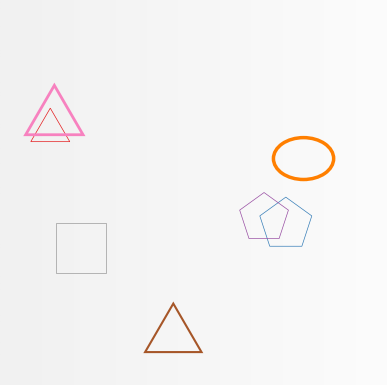[{"shape": "triangle", "thickness": 0.5, "radius": 0.29, "center": [0.13, 0.661]}, {"shape": "pentagon", "thickness": 0.5, "radius": 0.35, "center": [0.738, 0.417]}, {"shape": "pentagon", "thickness": 0.5, "radius": 0.33, "center": [0.681, 0.434]}, {"shape": "oval", "thickness": 2.5, "radius": 0.39, "center": [0.783, 0.588]}, {"shape": "triangle", "thickness": 1.5, "radius": 0.42, "center": [0.447, 0.127]}, {"shape": "triangle", "thickness": 2, "radius": 0.43, "center": [0.14, 0.693]}, {"shape": "square", "thickness": 0.5, "radius": 0.32, "center": [0.208, 0.356]}]